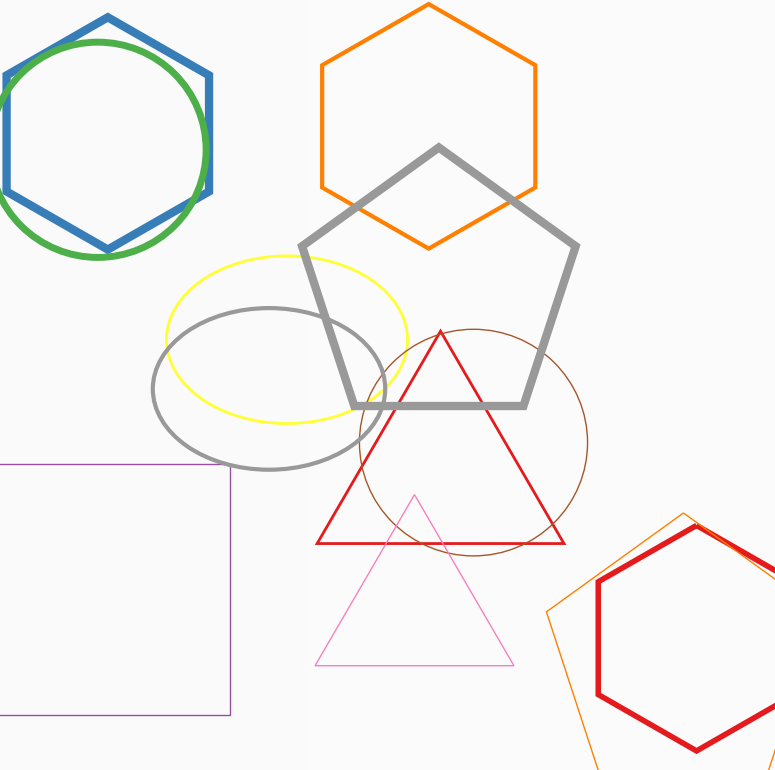[{"shape": "hexagon", "thickness": 2, "radius": 0.73, "center": [0.899, 0.171]}, {"shape": "triangle", "thickness": 1, "radius": 0.92, "center": [0.568, 0.386]}, {"shape": "hexagon", "thickness": 3, "radius": 0.75, "center": [0.139, 0.827]}, {"shape": "circle", "thickness": 2.5, "radius": 0.7, "center": [0.126, 0.805]}, {"shape": "square", "thickness": 0.5, "radius": 0.81, "center": [0.133, 0.234]}, {"shape": "hexagon", "thickness": 1.5, "radius": 0.79, "center": [0.553, 0.836]}, {"shape": "pentagon", "thickness": 0.5, "radius": 0.93, "center": [0.882, 0.148]}, {"shape": "oval", "thickness": 1, "radius": 0.78, "center": [0.37, 0.559]}, {"shape": "circle", "thickness": 0.5, "radius": 0.74, "center": [0.611, 0.425]}, {"shape": "triangle", "thickness": 0.5, "radius": 0.74, "center": [0.535, 0.21]}, {"shape": "pentagon", "thickness": 3, "radius": 0.93, "center": [0.566, 0.623]}, {"shape": "oval", "thickness": 1.5, "radius": 0.75, "center": [0.347, 0.495]}]